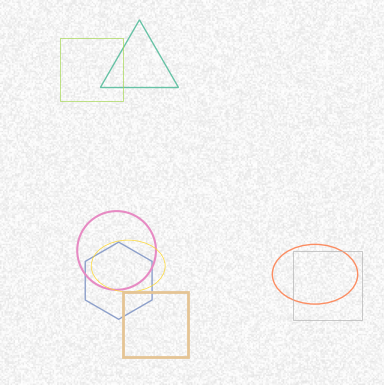[{"shape": "triangle", "thickness": 1, "radius": 0.59, "center": [0.362, 0.831]}, {"shape": "oval", "thickness": 1, "radius": 0.55, "center": [0.818, 0.288]}, {"shape": "hexagon", "thickness": 1, "radius": 0.5, "center": [0.308, 0.271]}, {"shape": "circle", "thickness": 1.5, "radius": 0.51, "center": [0.303, 0.349]}, {"shape": "square", "thickness": 0.5, "radius": 0.41, "center": [0.237, 0.818]}, {"shape": "oval", "thickness": 0.5, "radius": 0.48, "center": [0.333, 0.309]}, {"shape": "square", "thickness": 2, "radius": 0.42, "center": [0.404, 0.157]}, {"shape": "square", "thickness": 0.5, "radius": 0.45, "center": [0.851, 0.257]}]